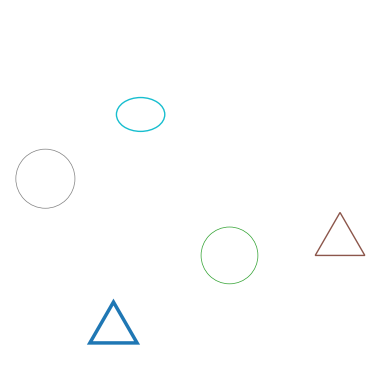[{"shape": "triangle", "thickness": 2.5, "radius": 0.35, "center": [0.295, 0.145]}, {"shape": "circle", "thickness": 0.5, "radius": 0.37, "center": [0.596, 0.337]}, {"shape": "triangle", "thickness": 1, "radius": 0.37, "center": [0.883, 0.374]}, {"shape": "circle", "thickness": 0.5, "radius": 0.38, "center": [0.118, 0.536]}, {"shape": "oval", "thickness": 1, "radius": 0.31, "center": [0.365, 0.703]}]